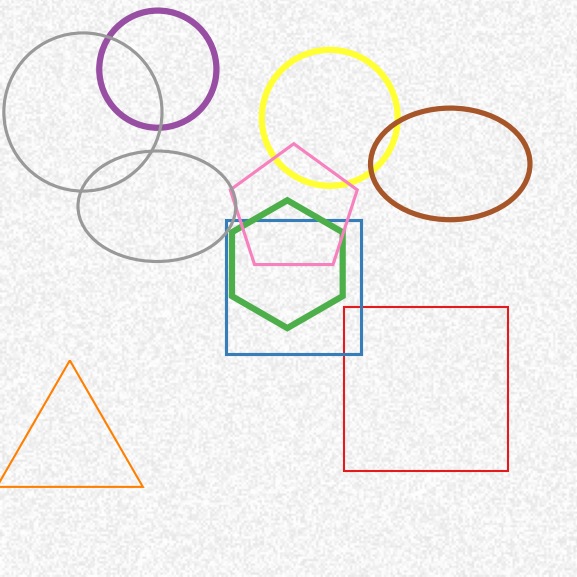[{"shape": "square", "thickness": 1, "radius": 0.71, "center": [0.737, 0.325]}, {"shape": "square", "thickness": 1.5, "radius": 0.58, "center": [0.508, 0.502]}, {"shape": "hexagon", "thickness": 3, "radius": 0.55, "center": [0.498, 0.542]}, {"shape": "circle", "thickness": 3, "radius": 0.51, "center": [0.273, 0.879]}, {"shape": "triangle", "thickness": 1, "radius": 0.73, "center": [0.121, 0.229]}, {"shape": "circle", "thickness": 3, "radius": 0.59, "center": [0.571, 0.795]}, {"shape": "oval", "thickness": 2.5, "radius": 0.69, "center": [0.78, 0.715]}, {"shape": "pentagon", "thickness": 1.5, "radius": 0.58, "center": [0.509, 0.635]}, {"shape": "circle", "thickness": 1.5, "radius": 0.68, "center": [0.144, 0.805]}, {"shape": "oval", "thickness": 1.5, "radius": 0.68, "center": [0.272, 0.642]}]